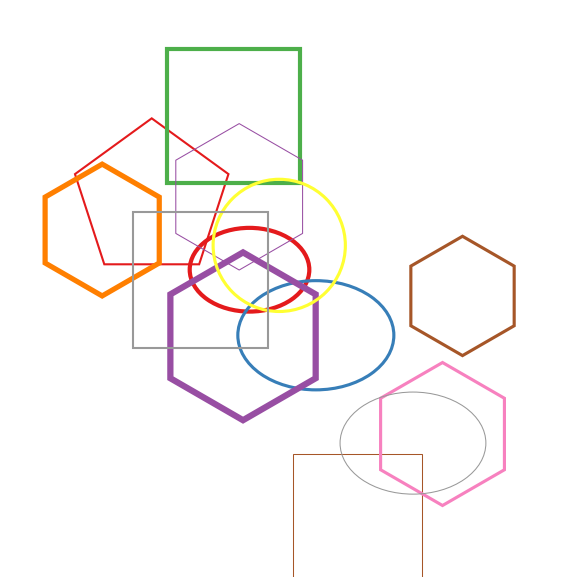[{"shape": "pentagon", "thickness": 1, "radius": 0.7, "center": [0.263, 0.654]}, {"shape": "oval", "thickness": 2, "radius": 0.52, "center": [0.432, 0.532]}, {"shape": "oval", "thickness": 1.5, "radius": 0.68, "center": [0.547, 0.419]}, {"shape": "square", "thickness": 2, "radius": 0.58, "center": [0.405, 0.798]}, {"shape": "hexagon", "thickness": 0.5, "radius": 0.63, "center": [0.414, 0.658]}, {"shape": "hexagon", "thickness": 3, "radius": 0.73, "center": [0.421, 0.417]}, {"shape": "hexagon", "thickness": 2.5, "radius": 0.57, "center": [0.177, 0.601]}, {"shape": "circle", "thickness": 1.5, "radius": 0.57, "center": [0.484, 0.574]}, {"shape": "hexagon", "thickness": 1.5, "radius": 0.52, "center": [0.801, 0.487]}, {"shape": "square", "thickness": 0.5, "radius": 0.56, "center": [0.619, 0.101]}, {"shape": "hexagon", "thickness": 1.5, "radius": 0.62, "center": [0.766, 0.248]}, {"shape": "square", "thickness": 1, "radius": 0.59, "center": [0.347, 0.515]}, {"shape": "oval", "thickness": 0.5, "radius": 0.63, "center": [0.715, 0.232]}]